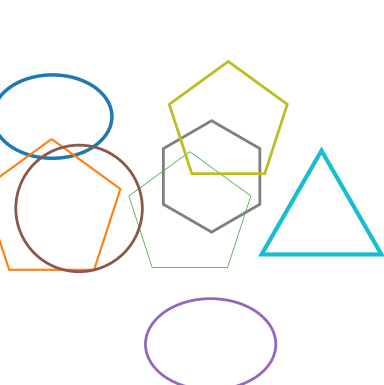[{"shape": "oval", "thickness": 2.5, "radius": 0.77, "center": [0.136, 0.697]}, {"shape": "pentagon", "thickness": 1.5, "radius": 0.94, "center": [0.134, 0.451]}, {"shape": "pentagon", "thickness": 0.5, "radius": 0.83, "center": [0.493, 0.44]}, {"shape": "oval", "thickness": 2, "radius": 0.85, "center": [0.547, 0.106]}, {"shape": "circle", "thickness": 2, "radius": 0.82, "center": [0.205, 0.459]}, {"shape": "hexagon", "thickness": 2, "radius": 0.72, "center": [0.55, 0.542]}, {"shape": "pentagon", "thickness": 2, "radius": 0.81, "center": [0.593, 0.679]}, {"shape": "triangle", "thickness": 3, "radius": 0.9, "center": [0.835, 0.429]}]